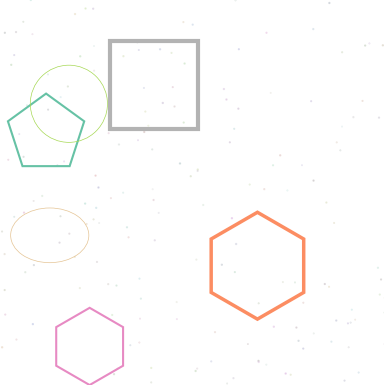[{"shape": "pentagon", "thickness": 1.5, "radius": 0.52, "center": [0.12, 0.653]}, {"shape": "hexagon", "thickness": 2.5, "radius": 0.69, "center": [0.669, 0.31]}, {"shape": "hexagon", "thickness": 1.5, "radius": 0.5, "center": [0.233, 0.1]}, {"shape": "circle", "thickness": 0.5, "radius": 0.5, "center": [0.179, 0.73]}, {"shape": "oval", "thickness": 0.5, "radius": 0.51, "center": [0.129, 0.389]}, {"shape": "square", "thickness": 3, "radius": 0.57, "center": [0.399, 0.779]}]